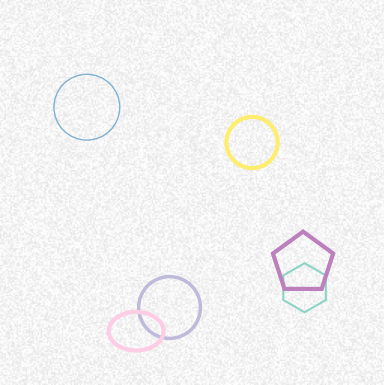[{"shape": "hexagon", "thickness": 1.5, "radius": 0.32, "center": [0.791, 0.253]}, {"shape": "circle", "thickness": 2.5, "radius": 0.4, "center": [0.44, 0.201]}, {"shape": "circle", "thickness": 1, "radius": 0.43, "center": [0.226, 0.722]}, {"shape": "oval", "thickness": 3, "radius": 0.36, "center": [0.354, 0.14]}, {"shape": "pentagon", "thickness": 3, "radius": 0.41, "center": [0.787, 0.316]}, {"shape": "circle", "thickness": 3, "radius": 0.33, "center": [0.655, 0.63]}]